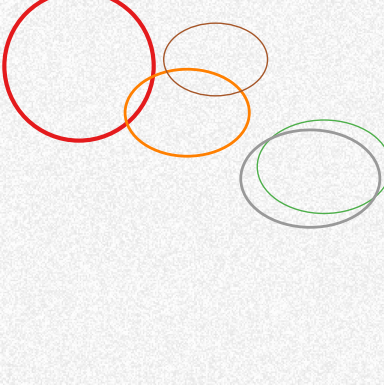[{"shape": "circle", "thickness": 3, "radius": 0.97, "center": [0.205, 0.829]}, {"shape": "oval", "thickness": 1, "radius": 0.87, "center": [0.842, 0.567]}, {"shape": "oval", "thickness": 2, "radius": 0.81, "center": [0.486, 0.707]}, {"shape": "oval", "thickness": 1, "radius": 0.67, "center": [0.56, 0.845]}, {"shape": "oval", "thickness": 2, "radius": 0.9, "center": [0.806, 0.536]}]